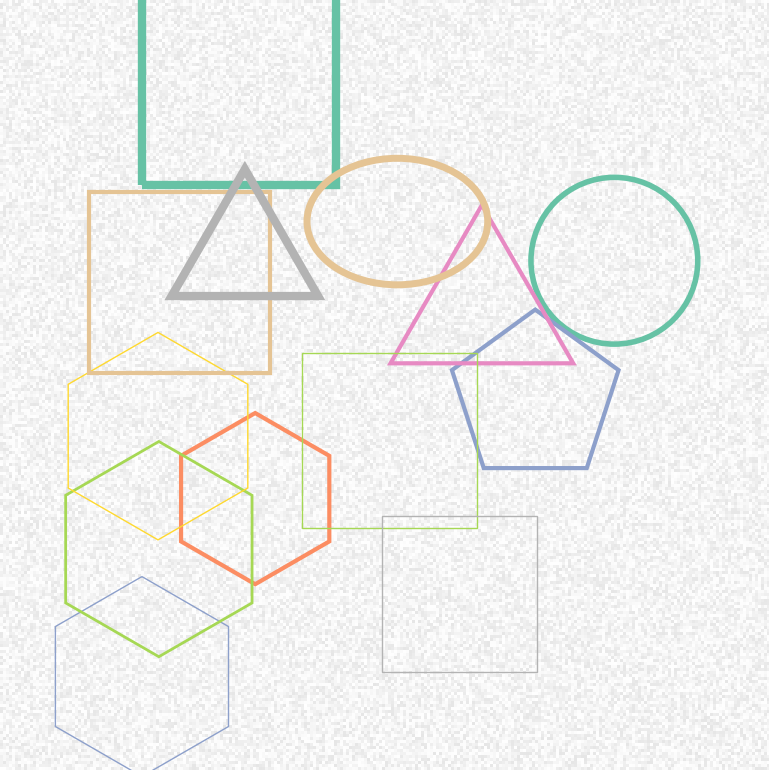[{"shape": "square", "thickness": 3, "radius": 0.63, "center": [0.311, 0.886]}, {"shape": "circle", "thickness": 2, "radius": 0.54, "center": [0.798, 0.661]}, {"shape": "hexagon", "thickness": 1.5, "radius": 0.56, "center": [0.331, 0.352]}, {"shape": "hexagon", "thickness": 0.5, "radius": 0.65, "center": [0.184, 0.121]}, {"shape": "pentagon", "thickness": 1.5, "radius": 0.57, "center": [0.695, 0.484]}, {"shape": "triangle", "thickness": 1.5, "radius": 0.68, "center": [0.626, 0.597]}, {"shape": "square", "thickness": 0.5, "radius": 0.57, "center": [0.506, 0.428]}, {"shape": "hexagon", "thickness": 1, "radius": 0.7, "center": [0.206, 0.287]}, {"shape": "hexagon", "thickness": 0.5, "radius": 0.67, "center": [0.205, 0.434]}, {"shape": "oval", "thickness": 2.5, "radius": 0.59, "center": [0.516, 0.712]}, {"shape": "square", "thickness": 1.5, "radius": 0.59, "center": [0.234, 0.633]}, {"shape": "triangle", "thickness": 3, "radius": 0.55, "center": [0.318, 0.67]}, {"shape": "square", "thickness": 0.5, "radius": 0.5, "center": [0.596, 0.229]}]